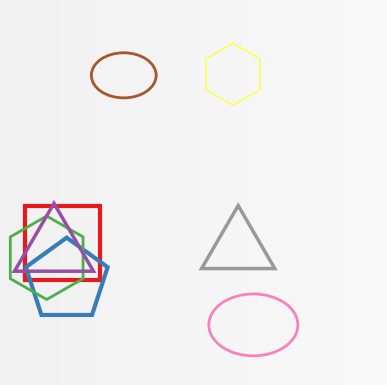[{"shape": "square", "thickness": 3, "radius": 0.49, "center": [0.162, 0.369]}, {"shape": "pentagon", "thickness": 3, "radius": 0.56, "center": [0.172, 0.272]}, {"shape": "hexagon", "thickness": 2, "radius": 0.54, "center": [0.12, 0.33]}, {"shape": "triangle", "thickness": 2.5, "radius": 0.59, "center": [0.139, 0.354]}, {"shape": "hexagon", "thickness": 1, "radius": 0.4, "center": [0.601, 0.807]}, {"shape": "oval", "thickness": 2, "radius": 0.42, "center": [0.319, 0.804]}, {"shape": "oval", "thickness": 2, "radius": 0.57, "center": [0.654, 0.156]}, {"shape": "triangle", "thickness": 2.5, "radius": 0.55, "center": [0.615, 0.357]}]